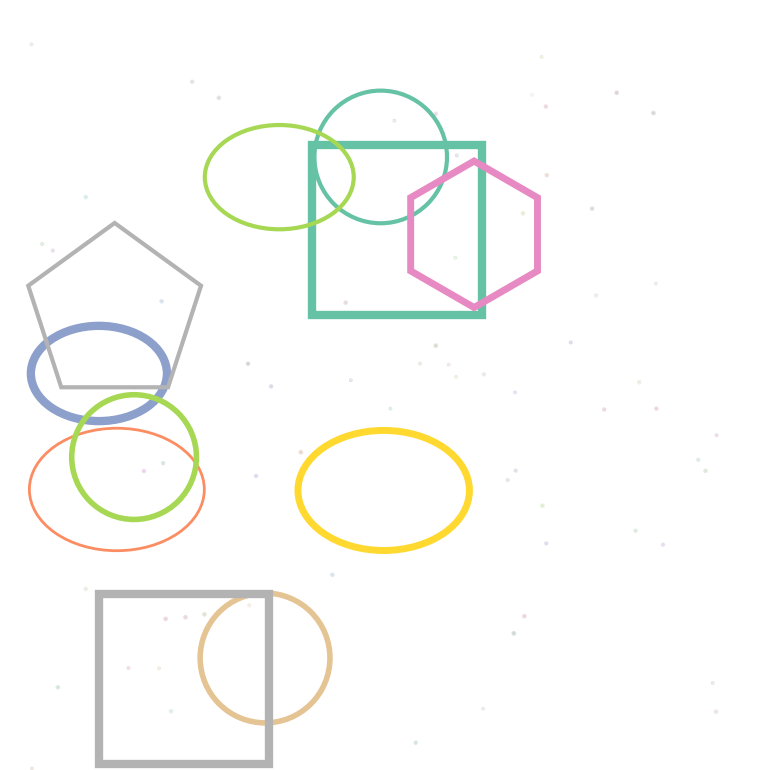[{"shape": "square", "thickness": 3, "radius": 0.55, "center": [0.515, 0.702]}, {"shape": "circle", "thickness": 1.5, "radius": 0.43, "center": [0.494, 0.796]}, {"shape": "oval", "thickness": 1, "radius": 0.57, "center": [0.152, 0.364]}, {"shape": "oval", "thickness": 3, "radius": 0.44, "center": [0.128, 0.515]}, {"shape": "hexagon", "thickness": 2.5, "radius": 0.48, "center": [0.616, 0.696]}, {"shape": "oval", "thickness": 1.5, "radius": 0.48, "center": [0.363, 0.77]}, {"shape": "circle", "thickness": 2, "radius": 0.4, "center": [0.174, 0.406]}, {"shape": "oval", "thickness": 2.5, "radius": 0.56, "center": [0.498, 0.363]}, {"shape": "circle", "thickness": 2, "radius": 0.42, "center": [0.344, 0.146]}, {"shape": "pentagon", "thickness": 1.5, "radius": 0.59, "center": [0.149, 0.592]}, {"shape": "square", "thickness": 3, "radius": 0.55, "center": [0.239, 0.118]}]